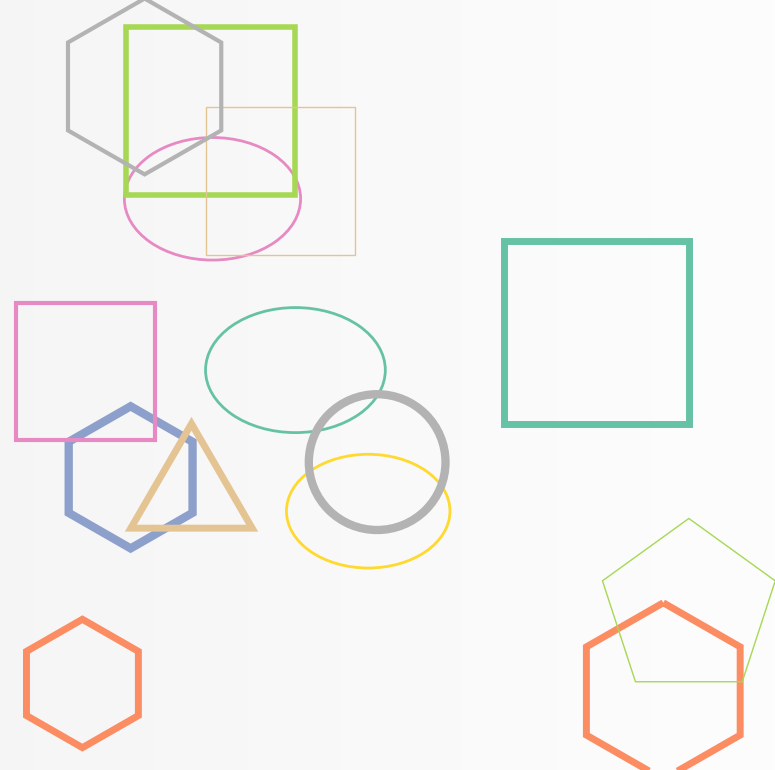[{"shape": "oval", "thickness": 1, "radius": 0.58, "center": [0.381, 0.519]}, {"shape": "square", "thickness": 2.5, "radius": 0.6, "center": [0.77, 0.568]}, {"shape": "hexagon", "thickness": 2.5, "radius": 0.42, "center": [0.106, 0.112]}, {"shape": "hexagon", "thickness": 2.5, "radius": 0.57, "center": [0.856, 0.103]}, {"shape": "hexagon", "thickness": 3, "radius": 0.46, "center": [0.169, 0.38]}, {"shape": "oval", "thickness": 1, "radius": 0.57, "center": [0.274, 0.742]}, {"shape": "square", "thickness": 1.5, "radius": 0.45, "center": [0.111, 0.518]}, {"shape": "square", "thickness": 2, "radius": 0.55, "center": [0.271, 0.856]}, {"shape": "pentagon", "thickness": 0.5, "radius": 0.59, "center": [0.889, 0.209]}, {"shape": "oval", "thickness": 1, "radius": 0.53, "center": [0.475, 0.336]}, {"shape": "triangle", "thickness": 2.5, "radius": 0.45, "center": [0.247, 0.359]}, {"shape": "square", "thickness": 0.5, "radius": 0.48, "center": [0.362, 0.765]}, {"shape": "circle", "thickness": 3, "radius": 0.44, "center": [0.487, 0.4]}, {"shape": "hexagon", "thickness": 1.5, "radius": 0.57, "center": [0.187, 0.888]}]